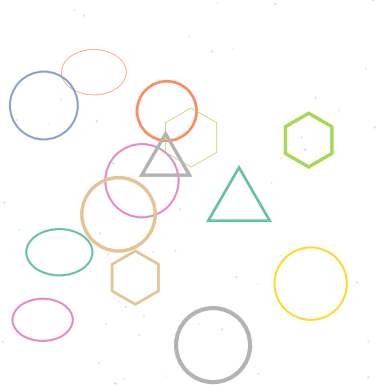[{"shape": "triangle", "thickness": 2, "radius": 0.46, "center": [0.621, 0.473]}, {"shape": "oval", "thickness": 1.5, "radius": 0.43, "center": [0.154, 0.345]}, {"shape": "oval", "thickness": 0.5, "radius": 0.42, "center": [0.244, 0.812]}, {"shape": "circle", "thickness": 2, "radius": 0.39, "center": [0.433, 0.712]}, {"shape": "circle", "thickness": 1.5, "radius": 0.44, "center": [0.114, 0.726]}, {"shape": "circle", "thickness": 1.5, "radius": 0.48, "center": [0.369, 0.531]}, {"shape": "oval", "thickness": 1.5, "radius": 0.39, "center": [0.111, 0.169]}, {"shape": "hexagon", "thickness": 0.5, "radius": 0.38, "center": [0.496, 0.643]}, {"shape": "hexagon", "thickness": 2.5, "radius": 0.35, "center": [0.802, 0.636]}, {"shape": "circle", "thickness": 1.5, "radius": 0.47, "center": [0.807, 0.263]}, {"shape": "circle", "thickness": 2.5, "radius": 0.48, "center": [0.308, 0.443]}, {"shape": "hexagon", "thickness": 2, "radius": 0.35, "center": [0.351, 0.279]}, {"shape": "circle", "thickness": 3, "radius": 0.48, "center": [0.553, 0.104]}, {"shape": "triangle", "thickness": 2.5, "radius": 0.36, "center": [0.43, 0.581]}]